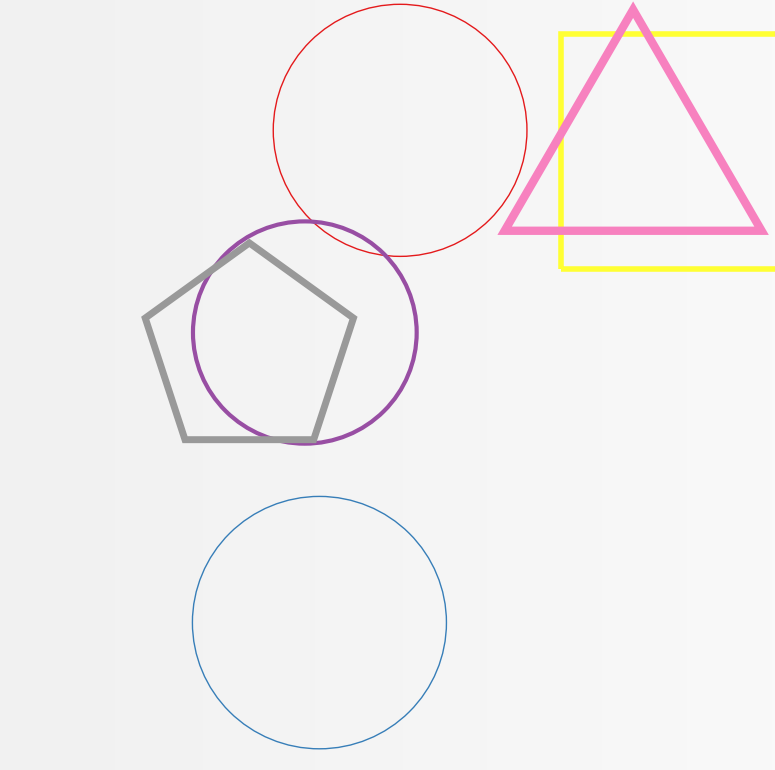[{"shape": "circle", "thickness": 0.5, "radius": 0.82, "center": [0.516, 0.831]}, {"shape": "circle", "thickness": 0.5, "radius": 0.82, "center": [0.412, 0.191]}, {"shape": "circle", "thickness": 1.5, "radius": 0.72, "center": [0.393, 0.568]}, {"shape": "square", "thickness": 2, "radius": 0.76, "center": [0.877, 0.803]}, {"shape": "triangle", "thickness": 3, "radius": 0.96, "center": [0.817, 0.796]}, {"shape": "pentagon", "thickness": 2.5, "radius": 0.71, "center": [0.322, 0.543]}]